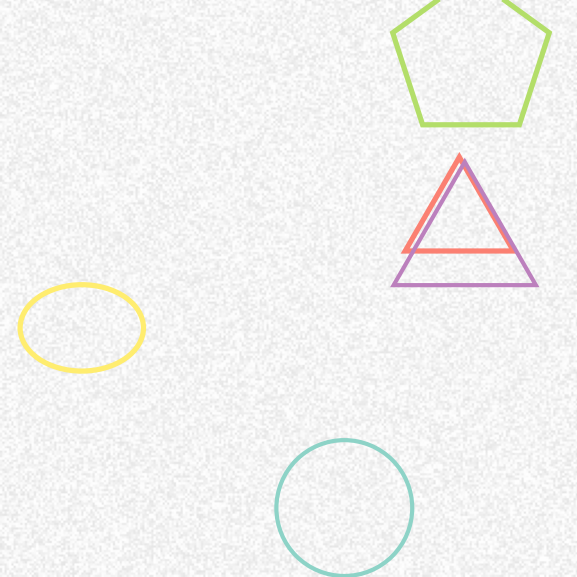[{"shape": "circle", "thickness": 2, "radius": 0.59, "center": [0.596, 0.119]}, {"shape": "triangle", "thickness": 2.5, "radius": 0.54, "center": [0.795, 0.619]}, {"shape": "pentagon", "thickness": 2.5, "radius": 0.71, "center": [0.816, 0.898]}, {"shape": "triangle", "thickness": 2, "radius": 0.71, "center": [0.805, 0.576]}, {"shape": "oval", "thickness": 2.5, "radius": 0.53, "center": [0.142, 0.431]}]